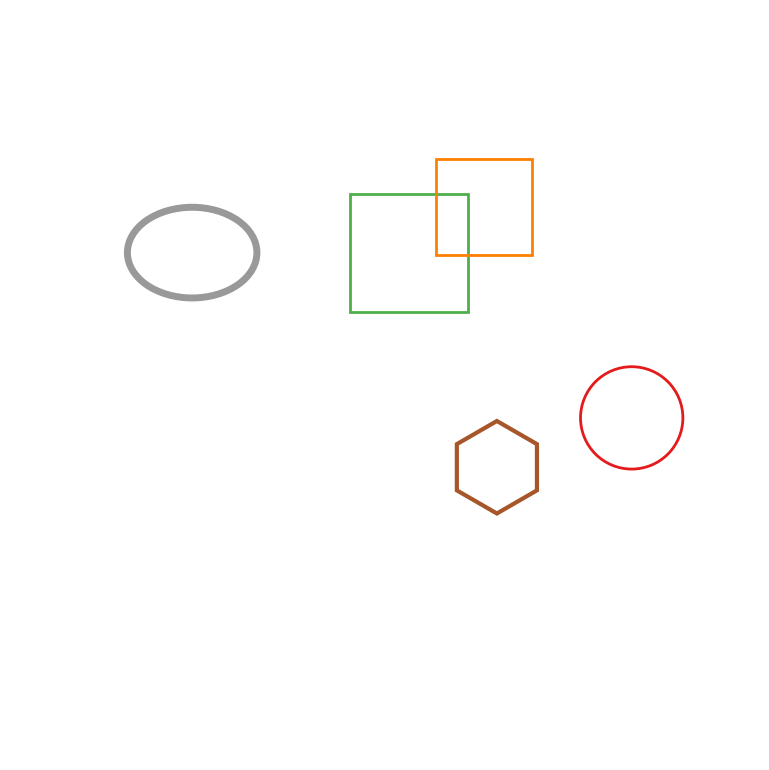[{"shape": "circle", "thickness": 1, "radius": 0.33, "center": [0.82, 0.457]}, {"shape": "square", "thickness": 1, "radius": 0.38, "center": [0.531, 0.672]}, {"shape": "square", "thickness": 1, "radius": 0.31, "center": [0.629, 0.731]}, {"shape": "hexagon", "thickness": 1.5, "radius": 0.3, "center": [0.645, 0.393]}, {"shape": "oval", "thickness": 2.5, "radius": 0.42, "center": [0.25, 0.672]}]